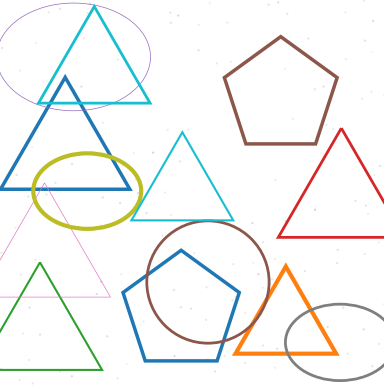[{"shape": "triangle", "thickness": 2.5, "radius": 0.97, "center": [0.169, 0.605]}, {"shape": "pentagon", "thickness": 2.5, "radius": 0.79, "center": [0.471, 0.191]}, {"shape": "triangle", "thickness": 3, "radius": 0.75, "center": [0.742, 0.157]}, {"shape": "triangle", "thickness": 1.5, "radius": 0.93, "center": [0.104, 0.132]}, {"shape": "triangle", "thickness": 2, "radius": 0.95, "center": [0.887, 0.478]}, {"shape": "oval", "thickness": 0.5, "radius": 1.0, "center": [0.191, 0.852]}, {"shape": "pentagon", "thickness": 2.5, "radius": 0.77, "center": [0.729, 0.751]}, {"shape": "circle", "thickness": 2, "radius": 0.79, "center": [0.54, 0.267]}, {"shape": "triangle", "thickness": 0.5, "radius": 0.99, "center": [0.116, 0.327]}, {"shape": "oval", "thickness": 2, "radius": 0.71, "center": [0.883, 0.111]}, {"shape": "oval", "thickness": 3, "radius": 0.7, "center": [0.227, 0.504]}, {"shape": "triangle", "thickness": 2, "radius": 0.84, "center": [0.245, 0.816]}, {"shape": "triangle", "thickness": 1.5, "radius": 0.76, "center": [0.474, 0.504]}]